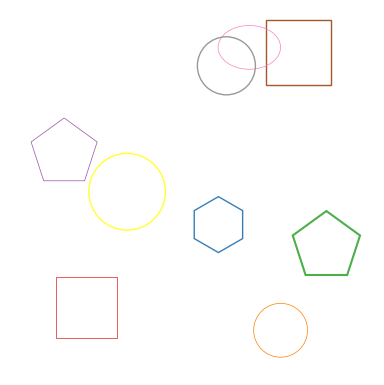[{"shape": "square", "thickness": 0.5, "radius": 0.4, "center": [0.225, 0.201]}, {"shape": "hexagon", "thickness": 1, "radius": 0.36, "center": [0.567, 0.417]}, {"shape": "pentagon", "thickness": 1.5, "radius": 0.46, "center": [0.848, 0.36]}, {"shape": "pentagon", "thickness": 0.5, "radius": 0.45, "center": [0.167, 0.603]}, {"shape": "circle", "thickness": 0.5, "radius": 0.35, "center": [0.729, 0.142]}, {"shape": "circle", "thickness": 1, "radius": 0.5, "center": [0.33, 0.502]}, {"shape": "square", "thickness": 1, "radius": 0.42, "center": [0.774, 0.863]}, {"shape": "oval", "thickness": 0.5, "radius": 0.41, "center": [0.648, 0.877]}, {"shape": "circle", "thickness": 1, "radius": 0.38, "center": [0.588, 0.829]}]